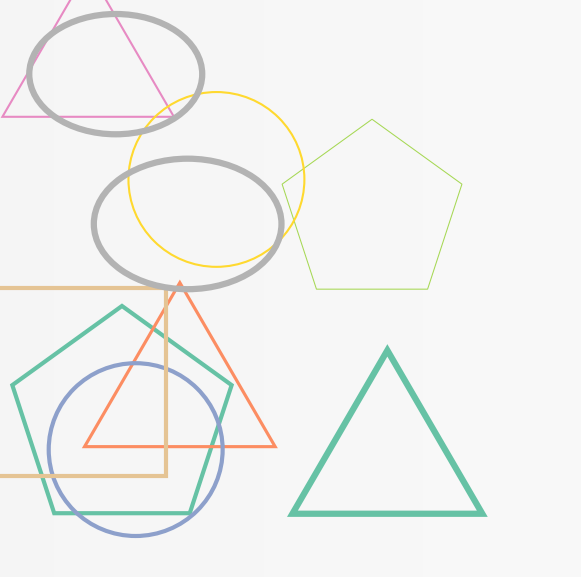[{"shape": "triangle", "thickness": 3, "radius": 0.94, "center": [0.666, 0.204]}, {"shape": "pentagon", "thickness": 2, "radius": 0.99, "center": [0.21, 0.271]}, {"shape": "triangle", "thickness": 1.5, "radius": 0.95, "center": [0.309, 0.32]}, {"shape": "circle", "thickness": 2, "radius": 0.75, "center": [0.233, 0.221]}, {"shape": "triangle", "thickness": 1, "radius": 0.85, "center": [0.152, 0.882]}, {"shape": "pentagon", "thickness": 0.5, "radius": 0.81, "center": [0.64, 0.63]}, {"shape": "circle", "thickness": 1, "radius": 0.76, "center": [0.372, 0.688]}, {"shape": "square", "thickness": 2, "radius": 0.81, "center": [0.122, 0.337]}, {"shape": "oval", "thickness": 3, "radius": 0.74, "center": [0.199, 0.871]}, {"shape": "oval", "thickness": 3, "radius": 0.81, "center": [0.323, 0.611]}]